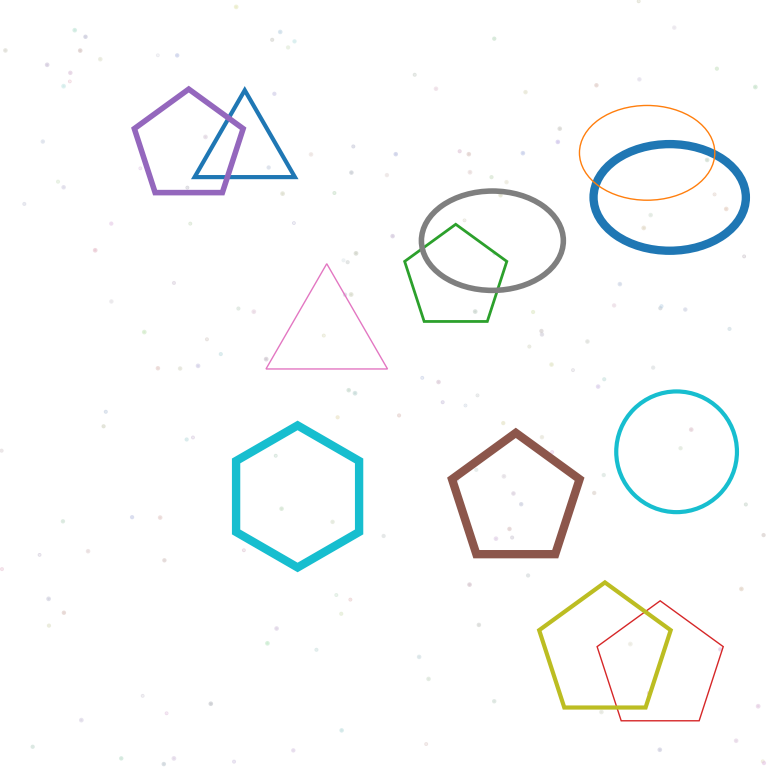[{"shape": "oval", "thickness": 3, "radius": 0.49, "center": [0.87, 0.744]}, {"shape": "triangle", "thickness": 1.5, "radius": 0.38, "center": [0.318, 0.808]}, {"shape": "oval", "thickness": 0.5, "radius": 0.44, "center": [0.84, 0.802]}, {"shape": "pentagon", "thickness": 1, "radius": 0.35, "center": [0.592, 0.639]}, {"shape": "pentagon", "thickness": 0.5, "radius": 0.43, "center": [0.857, 0.134]}, {"shape": "pentagon", "thickness": 2, "radius": 0.37, "center": [0.245, 0.81]}, {"shape": "pentagon", "thickness": 3, "radius": 0.44, "center": [0.67, 0.351]}, {"shape": "triangle", "thickness": 0.5, "radius": 0.46, "center": [0.424, 0.566]}, {"shape": "oval", "thickness": 2, "radius": 0.46, "center": [0.639, 0.687]}, {"shape": "pentagon", "thickness": 1.5, "radius": 0.45, "center": [0.786, 0.154]}, {"shape": "circle", "thickness": 1.5, "radius": 0.39, "center": [0.879, 0.413]}, {"shape": "hexagon", "thickness": 3, "radius": 0.46, "center": [0.386, 0.355]}]